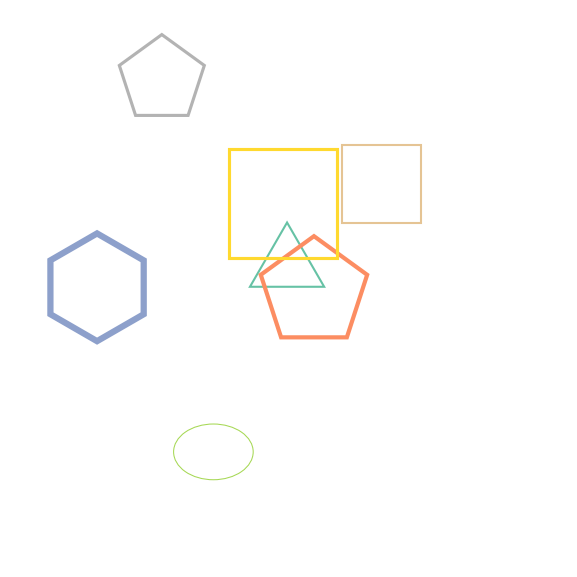[{"shape": "triangle", "thickness": 1, "radius": 0.37, "center": [0.497, 0.54]}, {"shape": "pentagon", "thickness": 2, "radius": 0.48, "center": [0.544, 0.493]}, {"shape": "hexagon", "thickness": 3, "radius": 0.47, "center": [0.168, 0.502]}, {"shape": "oval", "thickness": 0.5, "radius": 0.34, "center": [0.37, 0.217]}, {"shape": "square", "thickness": 1.5, "radius": 0.47, "center": [0.49, 0.646]}, {"shape": "square", "thickness": 1, "radius": 0.34, "center": [0.66, 0.68]}, {"shape": "pentagon", "thickness": 1.5, "radius": 0.39, "center": [0.28, 0.862]}]